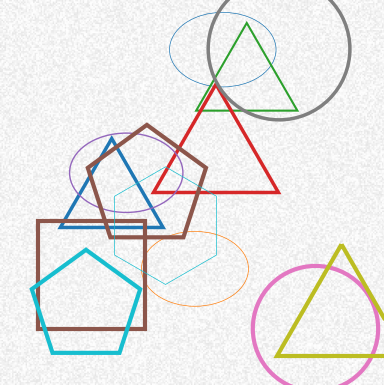[{"shape": "oval", "thickness": 0.5, "radius": 0.69, "center": [0.579, 0.871]}, {"shape": "triangle", "thickness": 2.5, "radius": 0.77, "center": [0.29, 0.486]}, {"shape": "oval", "thickness": 0.5, "radius": 0.69, "center": [0.506, 0.302]}, {"shape": "triangle", "thickness": 1.5, "radius": 0.76, "center": [0.641, 0.789]}, {"shape": "triangle", "thickness": 2.5, "radius": 0.94, "center": [0.561, 0.594]}, {"shape": "oval", "thickness": 1, "radius": 0.74, "center": [0.328, 0.551]}, {"shape": "square", "thickness": 3, "radius": 0.7, "center": [0.237, 0.286]}, {"shape": "pentagon", "thickness": 3, "radius": 0.81, "center": [0.382, 0.514]}, {"shape": "circle", "thickness": 3, "radius": 0.81, "center": [0.819, 0.146]}, {"shape": "circle", "thickness": 2.5, "radius": 0.92, "center": [0.725, 0.873]}, {"shape": "triangle", "thickness": 3, "radius": 0.97, "center": [0.887, 0.172]}, {"shape": "pentagon", "thickness": 3, "radius": 0.74, "center": [0.223, 0.203]}, {"shape": "hexagon", "thickness": 0.5, "radius": 0.76, "center": [0.43, 0.414]}]